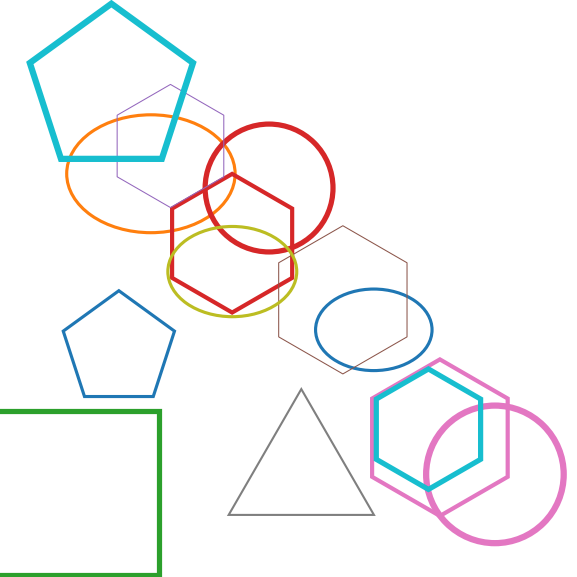[{"shape": "pentagon", "thickness": 1.5, "radius": 0.51, "center": [0.206, 0.394]}, {"shape": "oval", "thickness": 1.5, "radius": 0.5, "center": [0.647, 0.428]}, {"shape": "oval", "thickness": 1.5, "radius": 0.73, "center": [0.261, 0.698]}, {"shape": "square", "thickness": 2.5, "radius": 0.71, "center": [0.133, 0.145]}, {"shape": "circle", "thickness": 2.5, "radius": 0.55, "center": [0.466, 0.674]}, {"shape": "hexagon", "thickness": 2, "radius": 0.6, "center": [0.402, 0.578]}, {"shape": "hexagon", "thickness": 0.5, "radius": 0.53, "center": [0.295, 0.746]}, {"shape": "hexagon", "thickness": 0.5, "radius": 0.64, "center": [0.594, 0.48]}, {"shape": "hexagon", "thickness": 2, "radius": 0.68, "center": [0.762, 0.241]}, {"shape": "circle", "thickness": 3, "radius": 0.6, "center": [0.857, 0.178]}, {"shape": "triangle", "thickness": 1, "radius": 0.73, "center": [0.522, 0.18]}, {"shape": "oval", "thickness": 1.5, "radius": 0.56, "center": [0.402, 0.529]}, {"shape": "pentagon", "thickness": 3, "radius": 0.74, "center": [0.193, 0.844]}, {"shape": "hexagon", "thickness": 2.5, "radius": 0.52, "center": [0.742, 0.256]}]